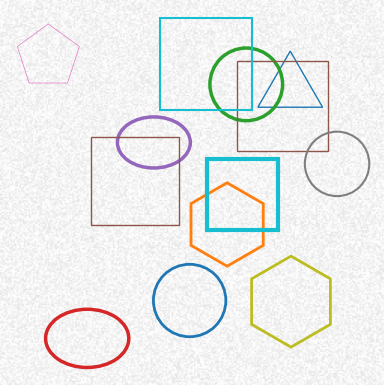[{"shape": "triangle", "thickness": 1, "radius": 0.49, "center": [0.754, 0.77]}, {"shape": "circle", "thickness": 2, "radius": 0.47, "center": [0.493, 0.219]}, {"shape": "hexagon", "thickness": 2, "radius": 0.54, "center": [0.59, 0.417]}, {"shape": "circle", "thickness": 2.5, "radius": 0.47, "center": [0.64, 0.781]}, {"shape": "oval", "thickness": 2.5, "radius": 0.54, "center": [0.226, 0.121]}, {"shape": "oval", "thickness": 2.5, "radius": 0.47, "center": [0.4, 0.63]}, {"shape": "square", "thickness": 1, "radius": 0.59, "center": [0.734, 0.725]}, {"shape": "square", "thickness": 1, "radius": 0.57, "center": [0.351, 0.53]}, {"shape": "pentagon", "thickness": 0.5, "radius": 0.42, "center": [0.126, 0.853]}, {"shape": "circle", "thickness": 1.5, "radius": 0.42, "center": [0.875, 0.574]}, {"shape": "hexagon", "thickness": 2, "radius": 0.59, "center": [0.756, 0.217]}, {"shape": "square", "thickness": 3, "radius": 0.46, "center": [0.63, 0.494]}, {"shape": "square", "thickness": 1.5, "radius": 0.6, "center": [0.535, 0.834]}]